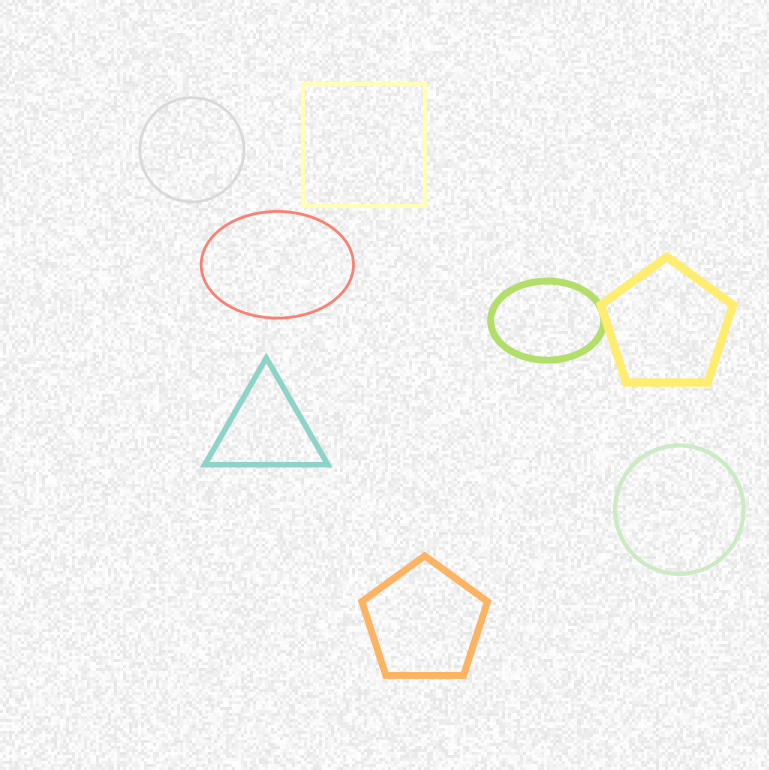[{"shape": "triangle", "thickness": 2, "radius": 0.46, "center": [0.346, 0.443]}, {"shape": "square", "thickness": 1.5, "radius": 0.4, "center": [0.473, 0.812]}, {"shape": "oval", "thickness": 1, "radius": 0.49, "center": [0.36, 0.656]}, {"shape": "pentagon", "thickness": 2.5, "radius": 0.43, "center": [0.552, 0.192]}, {"shape": "oval", "thickness": 2.5, "radius": 0.37, "center": [0.711, 0.584]}, {"shape": "circle", "thickness": 1, "radius": 0.34, "center": [0.249, 0.806]}, {"shape": "circle", "thickness": 1.5, "radius": 0.42, "center": [0.882, 0.338]}, {"shape": "pentagon", "thickness": 3, "radius": 0.45, "center": [0.866, 0.576]}]